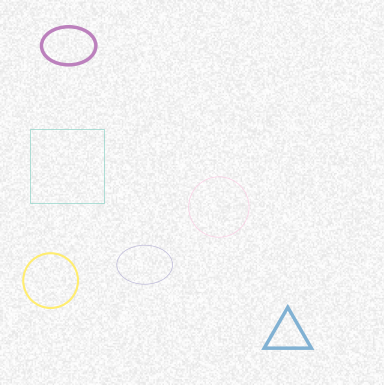[{"shape": "square", "thickness": 0.5, "radius": 0.48, "center": [0.174, 0.569]}, {"shape": "oval", "thickness": 0.5, "radius": 0.36, "center": [0.376, 0.312]}, {"shape": "triangle", "thickness": 2.5, "radius": 0.35, "center": [0.748, 0.131]}, {"shape": "circle", "thickness": 0.5, "radius": 0.39, "center": [0.568, 0.462]}, {"shape": "oval", "thickness": 2.5, "radius": 0.35, "center": [0.178, 0.881]}, {"shape": "circle", "thickness": 1.5, "radius": 0.36, "center": [0.132, 0.271]}]